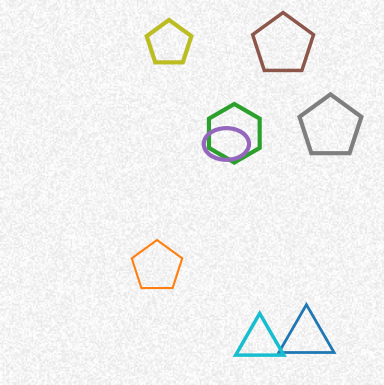[{"shape": "triangle", "thickness": 2, "radius": 0.41, "center": [0.796, 0.126]}, {"shape": "pentagon", "thickness": 1.5, "radius": 0.34, "center": [0.408, 0.308]}, {"shape": "hexagon", "thickness": 3, "radius": 0.38, "center": [0.609, 0.654]}, {"shape": "oval", "thickness": 3, "radius": 0.29, "center": [0.588, 0.626]}, {"shape": "pentagon", "thickness": 2.5, "radius": 0.42, "center": [0.735, 0.884]}, {"shape": "pentagon", "thickness": 3, "radius": 0.42, "center": [0.858, 0.67]}, {"shape": "pentagon", "thickness": 3, "radius": 0.3, "center": [0.439, 0.887]}, {"shape": "triangle", "thickness": 2.5, "radius": 0.36, "center": [0.675, 0.114]}]